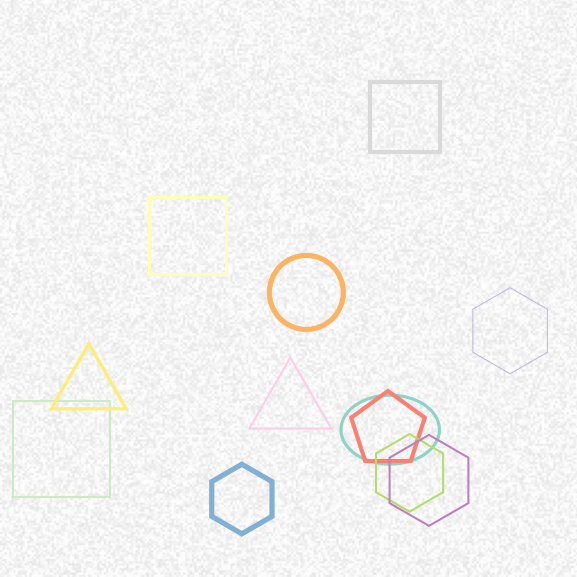[{"shape": "oval", "thickness": 1.5, "radius": 0.43, "center": [0.676, 0.255]}, {"shape": "square", "thickness": 1.5, "radius": 0.33, "center": [0.324, 0.592]}, {"shape": "hexagon", "thickness": 0.5, "radius": 0.37, "center": [0.883, 0.426]}, {"shape": "pentagon", "thickness": 2, "radius": 0.34, "center": [0.672, 0.255]}, {"shape": "hexagon", "thickness": 2.5, "radius": 0.3, "center": [0.419, 0.135]}, {"shape": "circle", "thickness": 2.5, "radius": 0.32, "center": [0.53, 0.493]}, {"shape": "hexagon", "thickness": 1, "radius": 0.34, "center": [0.709, 0.18]}, {"shape": "triangle", "thickness": 1, "radius": 0.41, "center": [0.503, 0.298]}, {"shape": "square", "thickness": 2, "radius": 0.3, "center": [0.701, 0.797]}, {"shape": "hexagon", "thickness": 1, "radius": 0.39, "center": [0.743, 0.167]}, {"shape": "square", "thickness": 1, "radius": 0.42, "center": [0.106, 0.222]}, {"shape": "triangle", "thickness": 1.5, "radius": 0.37, "center": [0.154, 0.329]}]